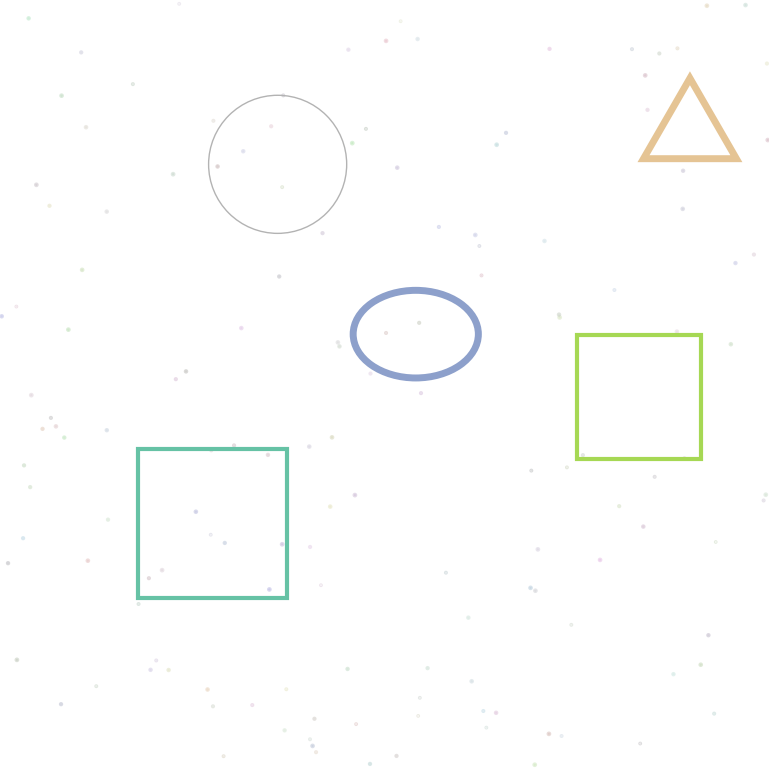[{"shape": "square", "thickness": 1.5, "radius": 0.48, "center": [0.276, 0.32]}, {"shape": "oval", "thickness": 2.5, "radius": 0.41, "center": [0.54, 0.566]}, {"shape": "square", "thickness": 1.5, "radius": 0.4, "center": [0.83, 0.485]}, {"shape": "triangle", "thickness": 2.5, "radius": 0.35, "center": [0.896, 0.829]}, {"shape": "circle", "thickness": 0.5, "radius": 0.45, "center": [0.361, 0.787]}]